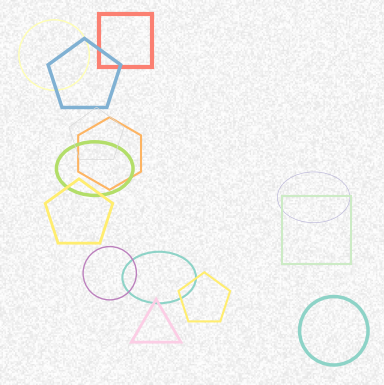[{"shape": "oval", "thickness": 1.5, "radius": 0.48, "center": [0.413, 0.279]}, {"shape": "circle", "thickness": 2.5, "radius": 0.44, "center": [0.867, 0.141]}, {"shape": "circle", "thickness": 1, "radius": 0.46, "center": [0.141, 0.857]}, {"shape": "oval", "thickness": 0.5, "radius": 0.47, "center": [0.815, 0.487]}, {"shape": "square", "thickness": 3, "radius": 0.34, "center": [0.326, 0.895]}, {"shape": "pentagon", "thickness": 2.5, "radius": 0.5, "center": [0.219, 0.801]}, {"shape": "hexagon", "thickness": 1.5, "radius": 0.47, "center": [0.285, 0.601]}, {"shape": "oval", "thickness": 2.5, "radius": 0.5, "center": [0.246, 0.562]}, {"shape": "triangle", "thickness": 2, "radius": 0.37, "center": [0.406, 0.148]}, {"shape": "pentagon", "thickness": 0.5, "radius": 0.38, "center": [0.251, 0.647]}, {"shape": "circle", "thickness": 1, "radius": 0.35, "center": [0.285, 0.29]}, {"shape": "square", "thickness": 1.5, "radius": 0.44, "center": [0.822, 0.403]}, {"shape": "pentagon", "thickness": 2, "radius": 0.46, "center": [0.205, 0.443]}, {"shape": "pentagon", "thickness": 1.5, "radius": 0.35, "center": [0.531, 0.222]}]